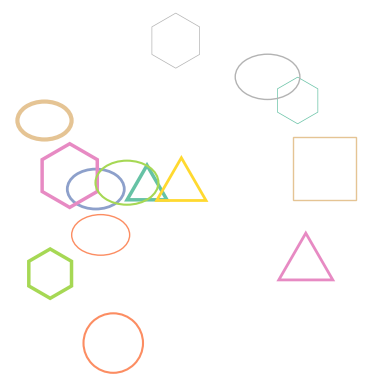[{"shape": "hexagon", "thickness": 0.5, "radius": 0.3, "center": [0.773, 0.739]}, {"shape": "triangle", "thickness": 2.5, "radius": 0.3, "center": [0.382, 0.511]}, {"shape": "oval", "thickness": 1, "radius": 0.38, "center": [0.261, 0.39]}, {"shape": "circle", "thickness": 1.5, "radius": 0.39, "center": [0.294, 0.109]}, {"shape": "oval", "thickness": 2, "radius": 0.37, "center": [0.249, 0.509]}, {"shape": "hexagon", "thickness": 2.5, "radius": 0.41, "center": [0.181, 0.544]}, {"shape": "triangle", "thickness": 2, "radius": 0.4, "center": [0.794, 0.313]}, {"shape": "oval", "thickness": 1.5, "radius": 0.41, "center": [0.33, 0.525]}, {"shape": "hexagon", "thickness": 2.5, "radius": 0.32, "center": [0.13, 0.289]}, {"shape": "triangle", "thickness": 2, "radius": 0.37, "center": [0.471, 0.516]}, {"shape": "oval", "thickness": 3, "radius": 0.35, "center": [0.116, 0.687]}, {"shape": "square", "thickness": 1, "radius": 0.41, "center": [0.843, 0.561]}, {"shape": "oval", "thickness": 1, "radius": 0.42, "center": [0.695, 0.8]}, {"shape": "hexagon", "thickness": 0.5, "radius": 0.36, "center": [0.456, 0.894]}]